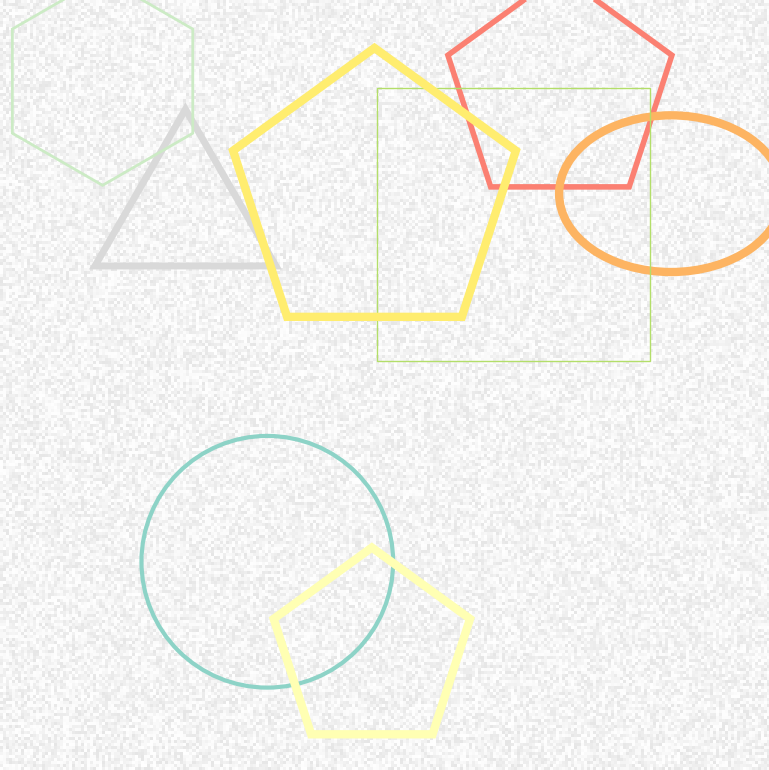[{"shape": "circle", "thickness": 1.5, "radius": 0.82, "center": [0.347, 0.27]}, {"shape": "pentagon", "thickness": 3, "radius": 0.67, "center": [0.483, 0.155]}, {"shape": "pentagon", "thickness": 2, "radius": 0.76, "center": [0.727, 0.881]}, {"shape": "oval", "thickness": 3, "radius": 0.73, "center": [0.871, 0.748]}, {"shape": "square", "thickness": 0.5, "radius": 0.89, "center": [0.667, 0.709]}, {"shape": "triangle", "thickness": 2.5, "radius": 0.68, "center": [0.241, 0.722]}, {"shape": "hexagon", "thickness": 1, "radius": 0.68, "center": [0.133, 0.895]}, {"shape": "pentagon", "thickness": 3, "radius": 0.97, "center": [0.486, 0.745]}]